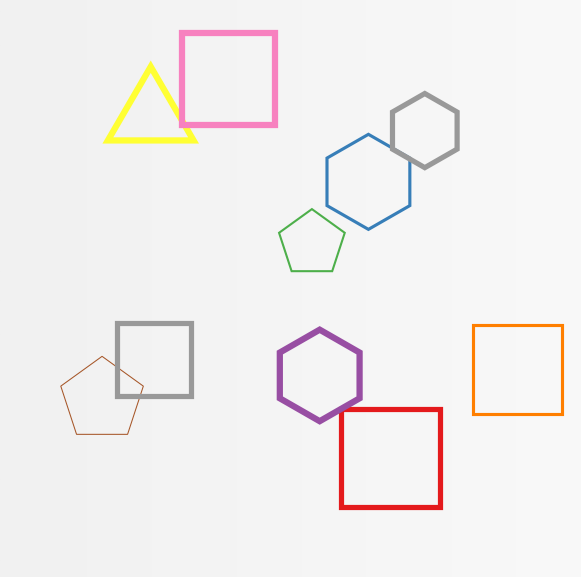[{"shape": "square", "thickness": 2.5, "radius": 0.43, "center": [0.672, 0.206]}, {"shape": "hexagon", "thickness": 1.5, "radius": 0.41, "center": [0.634, 0.684]}, {"shape": "pentagon", "thickness": 1, "radius": 0.3, "center": [0.537, 0.578]}, {"shape": "hexagon", "thickness": 3, "radius": 0.4, "center": [0.55, 0.349]}, {"shape": "square", "thickness": 1.5, "radius": 0.39, "center": [0.89, 0.359]}, {"shape": "triangle", "thickness": 3, "radius": 0.43, "center": [0.259, 0.799]}, {"shape": "pentagon", "thickness": 0.5, "radius": 0.37, "center": [0.176, 0.307]}, {"shape": "square", "thickness": 3, "radius": 0.4, "center": [0.393, 0.862]}, {"shape": "square", "thickness": 2.5, "radius": 0.32, "center": [0.265, 0.377]}, {"shape": "hexagon", "thickness": 2.5, "radius": 0.32, "center": [0.731, 0.773]}]